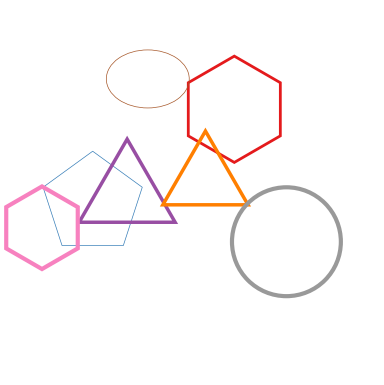[{"shape": "hexagon", "thickness": 2, "radius": 0.69, "center": [0.609, 0.716]}, {"shape": "pentagon", "thickness": 0.5, "radius": 0.68, "center": [0.241, 0.472]}, {"shape": "triangle", "thickness": 2.5, "radius": 0.72, "center": [0.33, 0.495]}, {"shape": "triangle", "thickness": 2.5, "radius": 0.64, "center": [0.534, 0.532]}, {"shape": "oval", "thickness": 0.5, "radius": 0.54, "center": [0.384, 0.795]}, {"shape": "hexagon", "thickness": 3, "radius": 0.54, "center": [0.109, 0.408]}, {"shape": "circle", "thickness": 3, "radius": 0.71, "center": [0.744, 0.372]}]